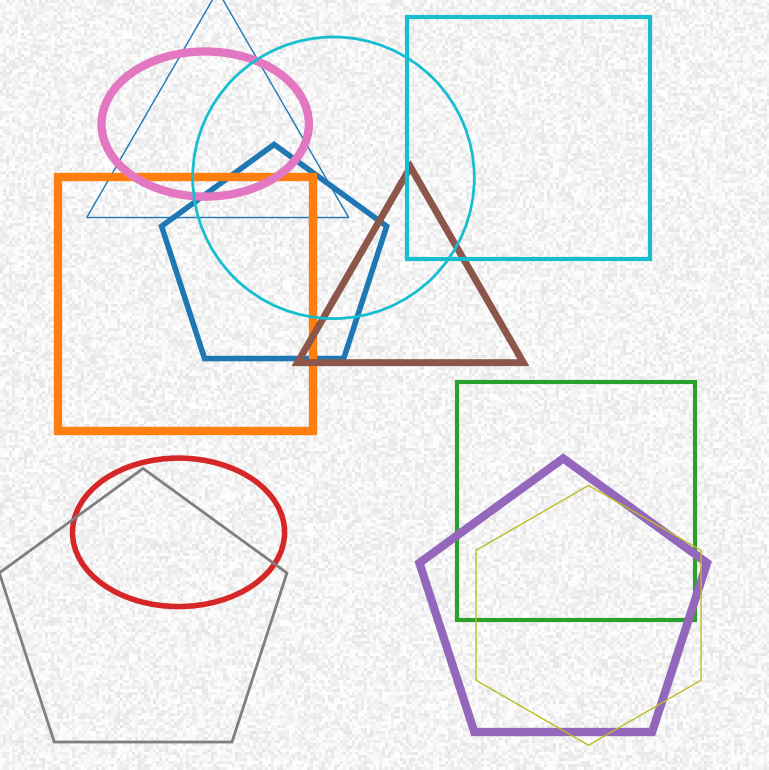[{"shape": "pentagon", "thickness": 2, "radius": 0.77, "center": [0.356, 0.659]}, {"shape": "triangle", "thickness": 0.5, "radius": 0.98, "center": [0.283, 0.816]}, {"shape": "square", "thickness": 3, "radius": 0.83, "center": [0.241, 0.605]}, {"shape": "square", "thickness": 1.5, "radius": 0.77, "center": [0.748, 0.349]}, {"shape": "oval", "thickness": 2, "radius": 0.69, "center": [0.232, 0.309]}, {"shape": "pentagon", "thickness": 3, "radius": 0.98, "center": [0.731, 0.208]}, {"shape": "triangle", "thickness": 2.5, "radius": 0.85, "center": [0.533, 0.614]}, {"shape": "oval", "thickness": 3, "radius": 0.67, "center": [0.267, 0.839]}, {"shape": "pentagon", "thickness": 1, "radius": 0.98, "center": [0.186, 0.195]}, {"shape": "hexagon", "thickness": 0.5, "radius": 0.84, "center": [0.764, 0.201]}, {"shape": "circle", "thickness": 1, "radius": 0.91, "center": [0.433, 0.769]}, {"shape": "square", "thickness": 1.5, "radius": 0.79, "center": [0.687, 0.821]}]